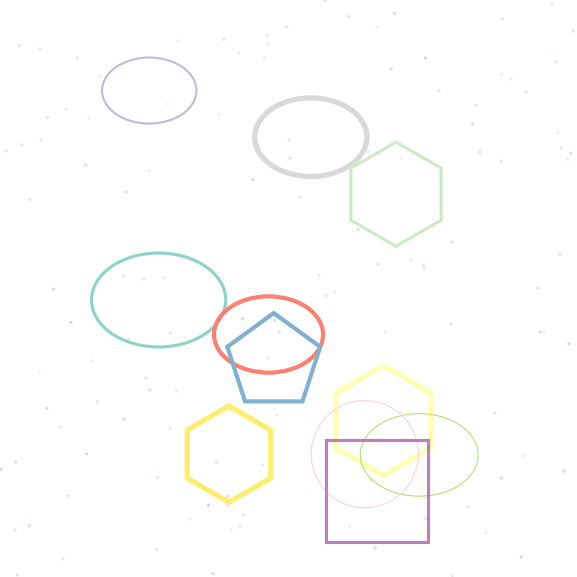[{"shape": "oval", "thickness": 1.5, "radius": 0.58, "center": [0.275, 0.48]}, {"shape": "hexagon", "thickness": 2.5, "radius": 0.48, "center": [0.664, 0.271]}, {"shape": "oval", "thickness": 1, "radius": 0.41, "center": [0.258, 0.842]}, {"shape": "oval", "thickness": 2, "radius": 0.47, "center": [0.465, 0.42]}, {"shape": "pentagon", "thickness": 2, "radius": 0.42, "center": [0.474, 0.372]}, {"shape": "oval", "thickness": 0.5, "radius": 0.51, "center": [0.726, 0.211]}, {"shape": "circle", "thickness": 0.5, "radius": 0.46, "center": [0.632, 0.213]}, {"shape": "oval", "thickness": 2.5, "radius": 0.49, "center": [0.538, 0.762]}, {"shape": "square", "thickness": 1.5, "radius": 0.44, "center": [0.653, 0.149]}, {"shape": "hexagon", "thickness": 1.5, "radius": 0.45, "center": [0.686, 0.663]}, {"shape": "hexagon", "thickness": 2.5, "radius": 0.42, "center": [0.396, 0.213]}]